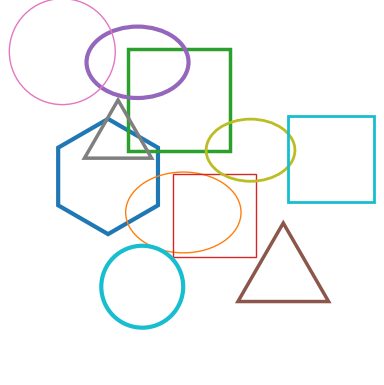[{"shape": "hexagon", "thickness": 3, "radius": 0.75, "center": [0.281, 0.542]}, {"shape": "oval", "thickness": 1, "radius": 0.75, "center": [0.476, 0.448]}, {"shape": "square", "thickness": 2.5, "radius": 0.66, "center": [0.465, 0.74]}, {"shape": "square", "thickness": 1, "radius": 0.54, "center": [0.556, 0.441]}, {"shape": "oval", "thickness": 3, "radius": 0.66, "center": [0.357, 0.838]}, {"shape": "triangle", "thickness": 2.5, "radius": 0.68, "center": [0.736, 0.285]}, {"shape": "circle", "thickness": 1, "radius": 0.69, "center": [0.162, 0.866]}, {"shape": "triangle", "thickness": 2.5, "radius": 0.5, "center": [0.307, 0.64]}, {"shape": "oval", "thickness": 2, "radius": 0.58, "center": [0.651, 0.61]}, {"shape": "circle", "thickness": 3, "radius": 0.53, "center": [0.369, 0.255]}, {"shape": "square", "thickness": 2, "radius": 0.56, "center": [0.86, 0.587]}]